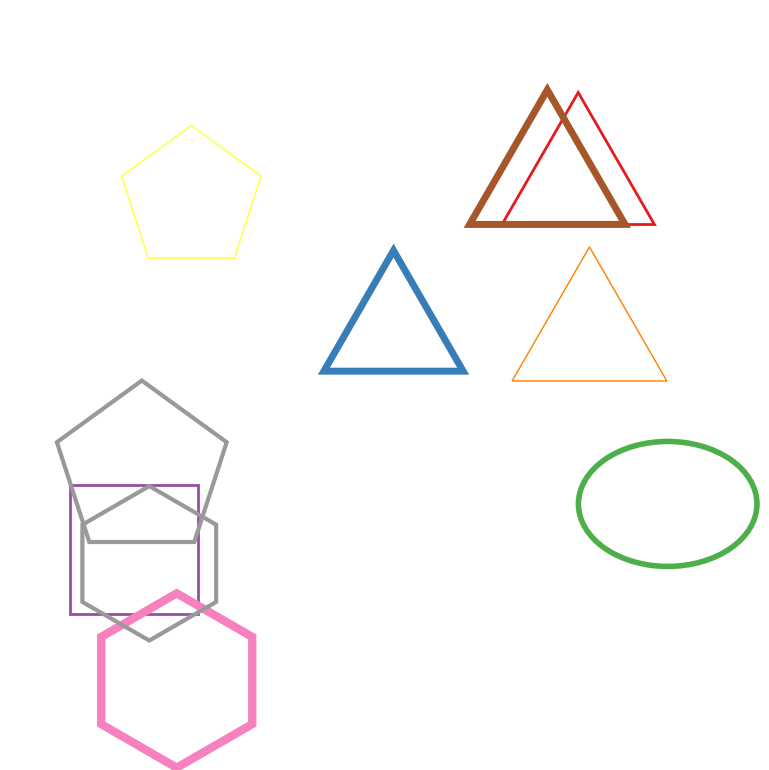[{"shape": "triangle", "thickness": 1, "radius": 0.57, "center": [0.751, 0.766]}, {"shape": "triangle", "thickness": 2.5, "radius": 0.52, "center": [0.511, 0.57]}, {"shape": "oval", "thickness": 2, "radius": 0.58, "center": [0.867, 0.346]}, {"shape": "square", "thickness": 1, "radius": 0.42, "center": [0.174, 0.286]}, {"shape": "triangle", "thickness": 0.5, "radius": 0.58, "center": [0.766, 0.563]}, {"shape": "pentagon", "thickness": 0.5, "radius": 0.48, "center": [0.248, 0.742]}, {"shape": "triangle", "thickness": 2.5, "radius": 0.58, "center": [0.711, 0.767]}, {"shape": "hexagon", "thickness": 3, "radius": 0.57, "center": [0.229, 0.116]}, {"shape": "hexagon", "thickness": 1.5, "radius": 0.5, "center": [0.194, 0.268]}, {"shape": "pentagon", "thickness": 1.5, "radius": 0.58, "center": [0.184, 0.39]}]